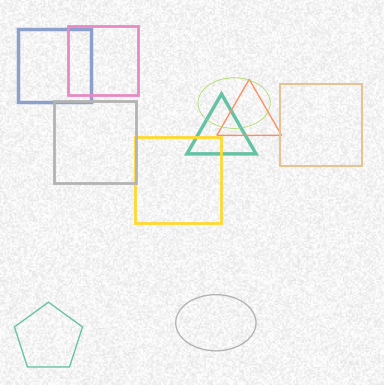[{"shape": "triangle", "thickness": 2.5, "radius": 0.52, "center": [0.575, 0.652]}, {"shape": "pentagon", "thickness": 1, "radius": 0.46, "center": [0.126, 0.122]}, {"shape": "triangle", "thickness": 1, "radius": 0.49, "center": [0.647, 0.697]}, {"shape": "square", "thickness": 2.5, "radius": 0.47, "center": [0.142, 0.83]}, {"shape": "square", "thickness": 2, "radius": 0.45, "center": [0.267, 0.843]}, {"shape": "oval", "thickness": 0.5, "radius": 0.47, "center": [0.608, 0.732]}, {"shape": "square", "thickness": 2, "radius": 0.56, "center": [0.463, 0.534]}, {"shape": "square", "thickness": 1.5, "radius": 0.53, "center": [0.834, 0.675]}, {"shape": "square", "thickness": 2, "radius": 0.54, "center": [0.247, 0.631]}, {"shape": "oval", "thickness": 1, "radius": 0.52, "center": [0.561, 0.162]}]